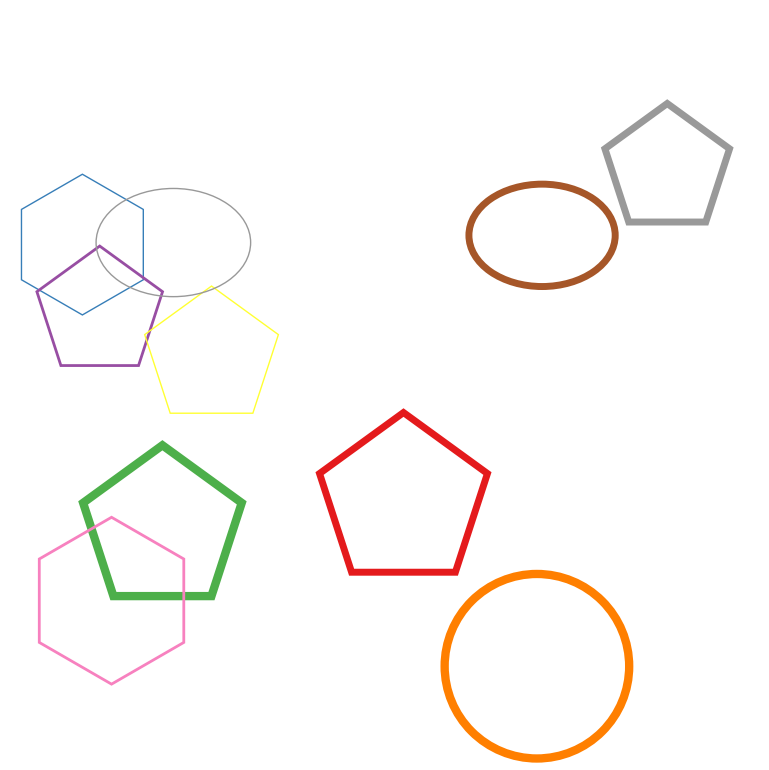[{"shape": "pentagon", "thickness": 2.5, "radius": 0.57, "center": [0.524, 0.35]}, {"shape": "hexagon", "thickness": 0.5, "radius": 0.46, "center": [0.107, 0.682]}, {"shape": "pentagon", "thickness": 3, "radius": 0.54, "center": [0.211, 0.313]}, {"shape": "pentagon", "thickness": 1, "radius": 0.43, "center": [0.13, 0.595]}, {"shape": "circle", "thickness": 3, "radius": 0.6, "center": [0.697, 0.135]}, {"shape": "pentagon", "thickness": 0.5, "radius": 0.46, "center": [0.275, 0.537]}, {"shape": "oval", "thickness": 2.5, "radius": 0.47, "center": [0.704, 0.694]}, {"shape": "hexagon", "thickness": 1, "radius": 0.54, "center": [0.145, 0.22]}, {"shape": "oval", "thickness": 0.5, "radius": 0.5, "center": [0.225, 0.685]}, {"shape": "pentagon", "thickness": 2.5, "radius": 0.43, "center": [0.867, 0.78]}]